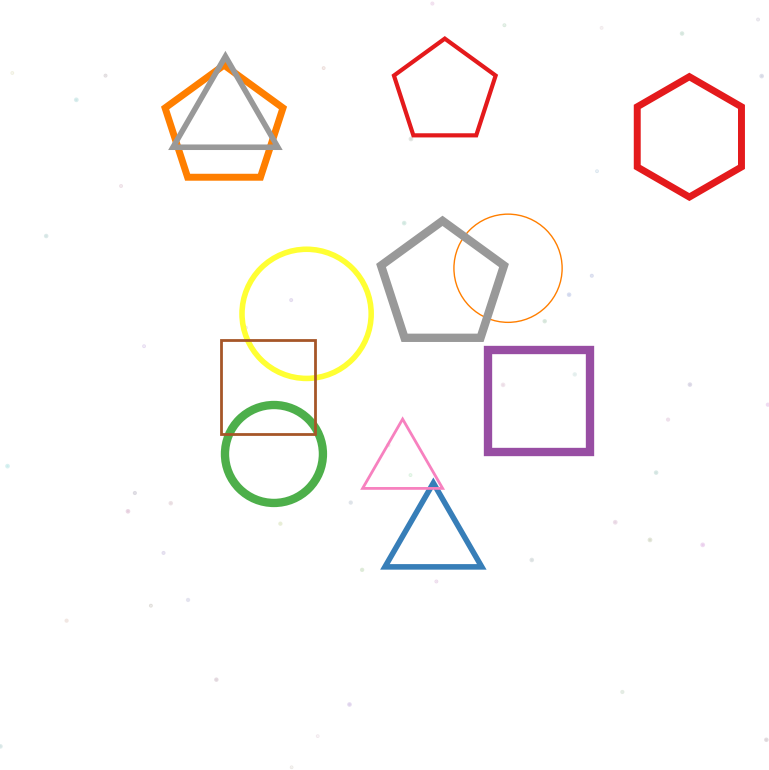[{"shape": "hexagon", "thickness": 2.5, "radius": 0.39, "center": [0.895, 0.822]}, {"shape": "pentagon", "thickness": 1.5, "radius": 0.35, "center": [0.578, 0.88]}, {"shape": "triangle", "thickness": 2, "radius": 0.36, "center": [0.563, 0.3]}, {"shape": "circle", "thickness": 3, "radius": 0.32, "center": [0.356, 0.41]}, {"shape": "square", "thickness": 3, "radius": 0.33, "center": [0.7, 0.48]}, {"shape": "pentagon", "thickness": 2.5, "radius": 0.4, "center": [0.291, 0.835]}, {"shape": "circle", "thickness": 0.5, "radius": 0.35, "center": [0.66, 0.652]}, {"shape": "circle", "thickness": 2, "radius": 0.42, "center": [0.398, 0.592]}, {"shape": "square", "thickness": 1, "radius": 0.3, "center": [0.348, 0.498]}, {"shape": "triangle", "thickness": 1, "radius": 0.3, "center": [0.523, 0.396]}, {"shape": "triangle", "thickness": 2, "radius": 0.39, "center": [0.293, 0.848]}, {"shape": "pentagon", "thickness": 3, "radius": 0.42, "center": [0.575, 0.629]}]